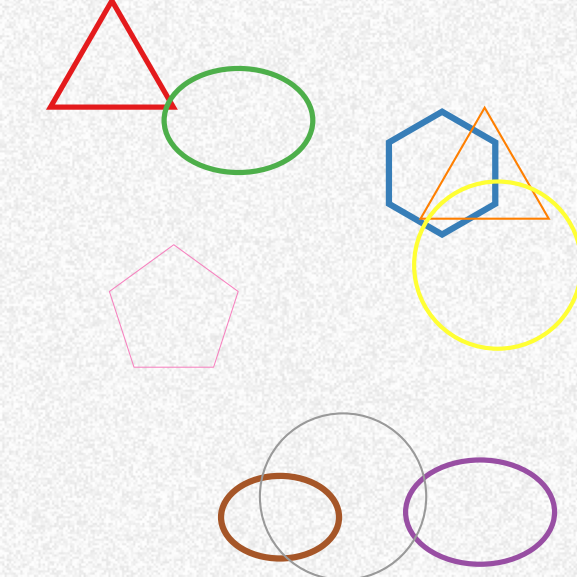[{"shape": "triangle", "thickness": 2.5, "radius": 0.61, "center": [0.194, 0.875]}, {"shape": "hexagon", "thickness": 3, "radius": 0.53, "center": [0.766, 0.699]}, {"shape": "oval", "thickness": 2.5, "radius": 0.64, "center": [0.413, 0.791]}, {"shape": "oval", "thickness": 2.5, "radius": 0.64, "center": [0.831, 0.112]}, {"shape": "triangle", "thickness": 1, "radius": 0.64, "center": [0.839, 0.685]}, {"shape": "circle", "thickness": 2, "radius": 0.72, "center": [0.862, 0.54]}, {"shape": "oval", "thickness": 3, "radius": 0.51, "center": [0.485, 0.104]}, {"shape": "pentagon", "thickness": 0.5, "radius": 0.59, "center": [0.301, 0.458]}, {"shape": "circle", "thickness": 1, "radius": 0.72, "center": [0.594, 0.139]}]